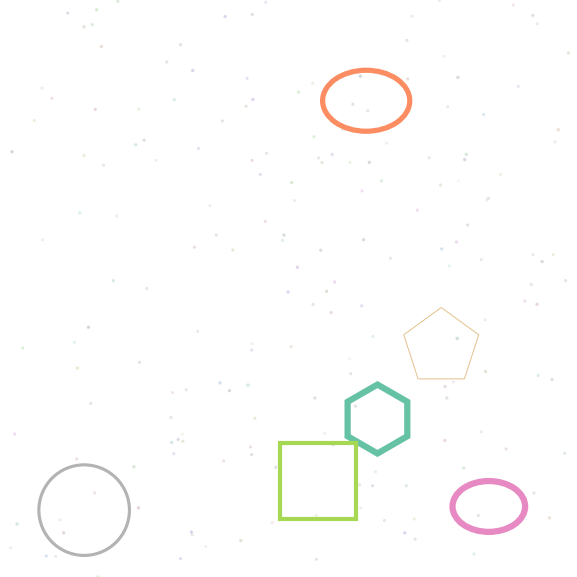[{"shape": "hexagon", "thickness": 3, "radius": 0.3, "center": [0.654, 0.274]}, {"shape": "oval", "thickness": 2.5, "radius": 0.38, "center": [0.634, 0.825]}, {"shape": "oval", "thickness": 3, "radius": 0.31, "center": [0.846, 0.122]}, {"shape": "square", "thickness": 2, "radius": 0.33, "center": [0.55, 0.166]}, {"shape": "pentagon", "thickness": 0.5, "radius": 0.34, "center": [0.764, 0.398]}, {"shape": "circle", "thickness": 1.5, "radius": 0.39, "center": [0.146, 0.116]}]